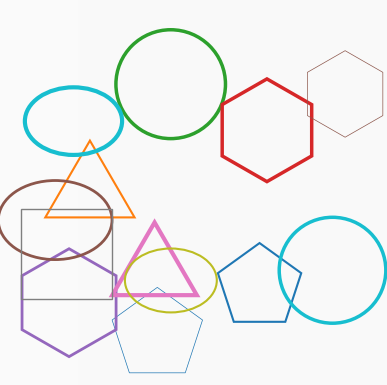[{"shape": "pentagon", "thickness": 0.5, "radius": 0.61, "center": [0.406, 0.131]}, {"shape": "pentagon", "thickness": 1.5, "radius": 0.57, "center": [0.67, 0.256]}, {"shape": "triangle", "thickness": 1.5, "radius": 0.66, "center": [0.232, 0.502]}, {"shape": "circle", "thickness": 2.5, "radius": 0.71, "center": [0.441, 0.781]}, {"shape": "hexagon", "thickness": 2.5, "radius": 0.67, "center": [0.689, 0.662]}, {"shape": "hexagon", "thickness": 2, "radius": 0.7, "center": [0.178, 0.214]}, {"shape": "oval", "thickness": 2, "radius": 0.73, "center": [0.142, 0.428]}, {"shape": "hexagon", "thickness": 0.5, "radius": 0.56, "center": [0.891, 0.756]}, {"shape": "triangle", "thickness": 3, "radius": 0.63, "center": [0.399, 0.296]}, {"shape": "square", "thickness": 1, "radius": 0.58, "center": [0.171, 0.341]}, {"shape": "oval", "thickness": 1.5, "radius": 0.59, "center": [0.441, 0.272]}, {"shape": "oval", "thickness": 3, "radius": 0.63, "center": [0.19, 0.685]}, {"shape": "circle", "thickness": 2.5, "radius": 0.69, "center": [0.858, 0.298]}]